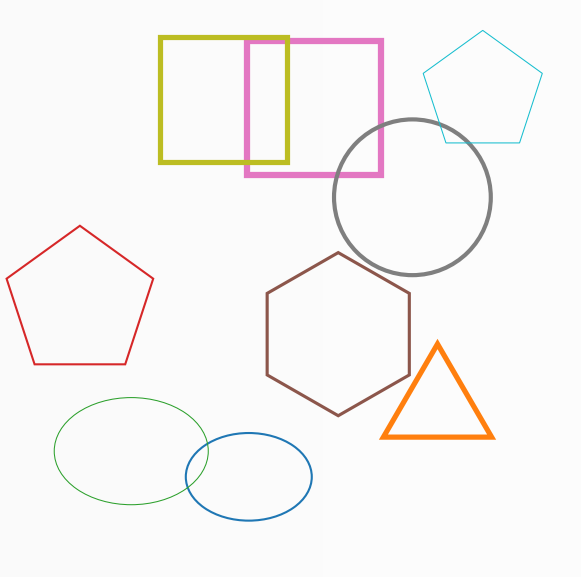[{"shape": "oval", "thickness": 1, "radius": 0.54, "center": [0.428, 0.173]}, {"shape": "triangle", "thickness": 2.5, "radius": 0.54, "center": [0.753, 0.296]}, {"shape": "oval", "thickness": 0.5, "radius": 0.66, "center": [0.226, 0.218]}, {"shape": "pentagon", "thickness": 1, "radius": 0.66, "center": [0.137, 0.476]}, {"shape": "hexagon", "thickness": 1.5, "radius": 0.71, "center": [0.582, 0.42]}, {"shape": "square", "thickness": 3, "radius": 0.58, "center": [0.54, 0.812]}, {"shape": "circle", "thickness": 2, "radius": 0.67, "center": [0.71, 0.658]}, {"shape": "square", "thickness": 2.5, "radius": 0.54, "center": [0.385, 0.827]}, {"shape": "pentagon", "thickness": 0.5, "radius": 0.54, "center": [0.831, 0.839]}]